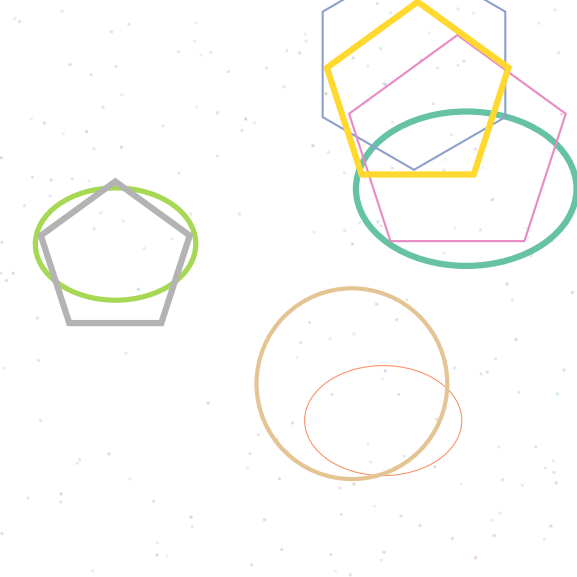[{"shape": "oval", "thickness": 3, "radius": 0.95, "center": [0.807, 0.672]}, {"shape": "oval", "thickness": 0.5, "radius": 0.68, "center": [0.664, 0.271]}, {"shape": "hexagon", "thickness": 1, "radius": 0.91, "center": [0.717, 0.888]}, {"shape": "pentagon", "thickness": 1, "radius": 0.99, "center": [0.792, 0.741]}, {"shape": "oval", "thickness": 2.5, "radius": 0.69, "center": [0.2, 0.577]}, {"shape": "pentagon", "thickness": 3, "radius": 0.83, "center": [0.723, 0.831]}, {"shape": "circle", "thickness": 2, "radius": 0.83, "center": [0.609, 0.335]}, {"shape": "pentagon", "thickness": 3, "radius": 0.68, "center": [0.2, 0.549]}]